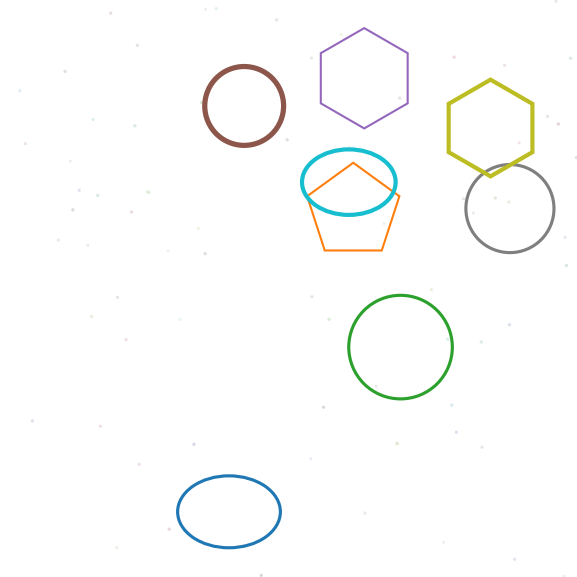[{"shape": "oval", "thickness": 1.5, "radius": 0.44, "center": [0.397, 0.113]}, {"shape": "pentagon", "thickness": 1, "radius": 0.42, "center": [0.612, 0.633]}, {"shape": "circle", "thickness": 1.5, "radius": 0.45, "center": [0.694, 0.398]}, {"shape": "hexagon", "thickness": 1, "radius": 0.43, "center": [0.631, 0.864]}, {"shape": "circle", "thickness": 2.5, "radius": 0.34, "center": [0.423, 0.816]}, {"shape": "circle", "thickness": 1.5, "radius": 0.38, "center": [0.883, 0.638]}, {"shape": "hexagon", "thickness": 2, "radius": 0.42, "center": [0.849, 0.777]}, {"shape": "oval", "thickness": 2, "radius": 0.41, "center": [0.604, 0.684]}]